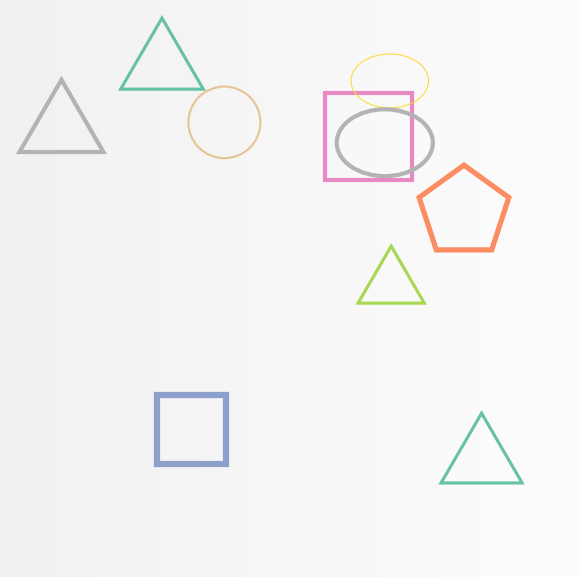[{"shape": "triangle", "thickness": 1.5, "radius": 0.4, "center": [0.829, 0.203]}, {"shape": "triangle", "thickness": 1.5, "radius": 0.41, "center": [0.279, 0.886]}, {"shape": "pentagon", "thickness": 2.5, "radius": 0.41, "center": [0.798, 0.632]}, {"shape": "square", "thickness": 3, "radius": 0.3, "center": [0.33, 0.256]}, {"shape": "square", "thickness": 2, "radius": 0.37, "center": [0.634, 0.763]}, {"shape": "triangle", "thickness": 1.5, "radius": 0.33, "center": [0.673, 0.507]}, {"shape": "oval", "thickness": 0.5, "radius": 0.33, "center": [0.671, 0.859]}, {"shape": "circle", "thickness": 1, "radius": 0.31, "center": [0.386, 0.787]}, {"shape": "oval", "thickness": 2, "radius": 0.41, "center": [0.662, 0.752]}, {"shape": "triangle", "thickness": 2, "radius": 0.42, "center": [0.106, 0.778]}]